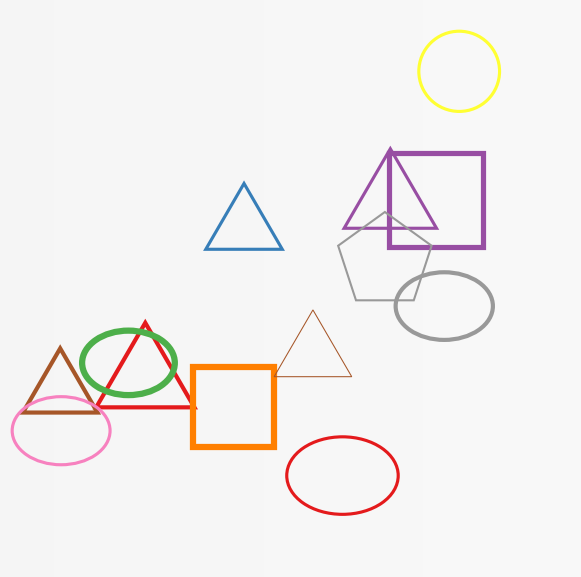[{"shape": "oval", "thickness": 1.5, "radius": 0.48, "center": [0.589, 0.176]}, {"shape": "triangle", "thickness": 2, "radius": 0.49, "center": [0.25, 0.343]}, {"shape": "triangle", "thickness": 1.5, "radius": 0.38, "center": [0.42, 0.605]}, {"shape": "oval", "thickness": 3, "radius": 0.4, "center": [0.221, 0.371]}, {"shape": "square", "thickness": 2.5, "radius": 0.41, "center": [0.75, 0.653]}, {"shape": "triangle", "thickness": 1.5, "radius": 0.46, "center": [0.672, 0.65]}, {"shape": "square", "thickness": 3, "radius": 0.35, "center": [0.402, 0.294]}, {"shape": "circle", "thickness": 1.5, "radius": 0.35, "center": [0.79, 0.876]}, {"shape": "triangle", "thickness": 0.5, "radius": 0.39, "center": [0.538, 0.385]}, {"shape": "triangle", "thickness": 2, "radius": 0.37, "center": [0.104, 0.322]}, {"shape": "oval", "thickness": 1.5, "radius": 0.42, "center": [0.105, 0.253]}, {"shape": "pentagon", "thickness": 1, "radius": 0.42, "center": [0.662, 0.548]}, {"shape": "oval", "thickness": 2, "radius": 0.42, "center": [0.764, 0.469]}]